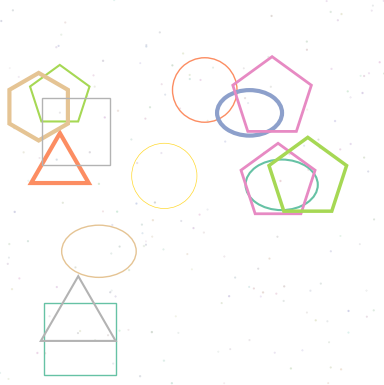[{"shape": "square", "thickness": 1, "radius": 0.47, "center": [0.209, 0.12]}, {"shape": "oval", "thickness": 1.5, "radius": 0.47, "center": [0.732, 0.52]}, {"shape": "triangle", "thickness": 3, "radius": 0.43, "center": [0.156, 0.568]}, {"shape": "circle", "thickness": 1, "radius": 0.42, "center": [0.532, 0.766]}, {"shape": "oval", "thickness": 3, "radius": 0.42, "center": [0.648, 0.707]}, {"shape": "pentagon", "thickness": 2, "radius": 0.51, "center": [0.722, 0.527]}, {"shape": "pentagon", "thickness": 2, "radius": 0.54, "center": [0.707, 0.745]}, {"shape": "pentagon", "thickness": 1.5, "radius": 0.41, "center": [0.155, 0.75]}, {"shape": "pentagon", "thickness": 2.5, "radius": 0.53, "center": [0.799, 0.537]}, {"shape": "circle", "thickness": 0.5, "radius": 0.42, "center": [0.427, 0.543]}, {"shape": "hexagon", "thickness": 3, "radius": 0.44, "center": [0.1, 0.723]}, {"shape": "oval", "thickness": 1, "radius": 0.48, "center": [0.257, 0.347]}, {"shape": "square", "thickness": 1, "radius": 0.44, "center": [0.197, 0.658]}, {"shape": "triangle", "thickness": 1.5, "radius": 0.56, "center": [0.203, 0.171]}]